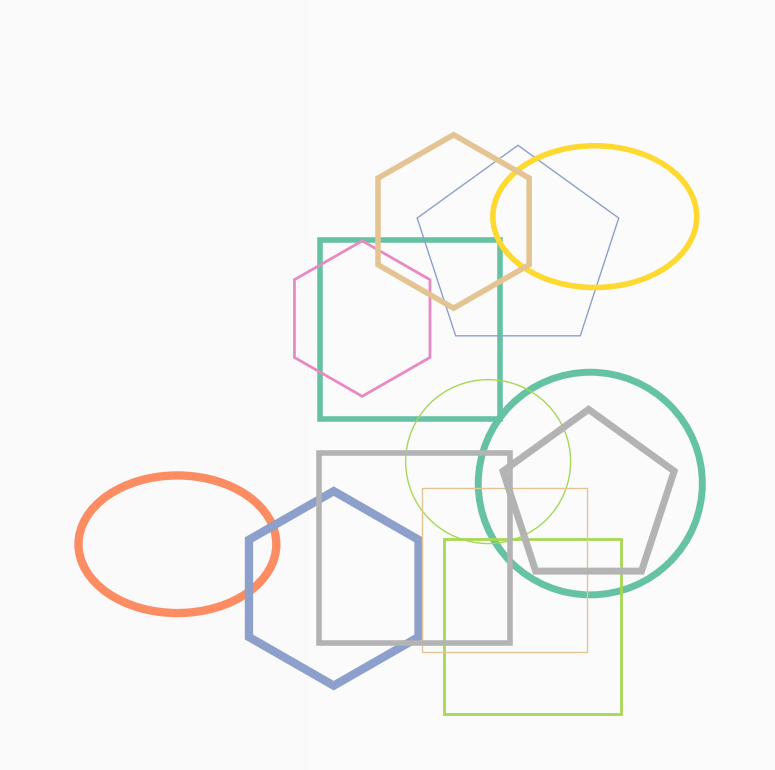[{"shape": "circle", "thickness": 2.5, "radius": 0.72, "center": [0.762, 0.372]}, {"shape": "square", "thickness": 2, "radius": 0.58, "center": [0.529, 0.572]}, {"shape": "oval", "thickness": 3, "radius": 0.64, "center": [0.229, 0.293]}, {"shape": "hexagon", "thickness": 3, "radius": 0.63, "center": [0.431, 0.236]}, {"shape": "pentagon", "thickness": 0.5, "radius": 0.68, "center": [0.668, 0.675]}, {"shape": "hexagon", "thickness": 1, "radius": 0.5, "center": [0.467, 0.586]}, {"shape": "circle", "thickness": 0.5, "radius": 0.53, "center": [0.63, 0.401]}, {"shape": "square", "thickness": 1, "radius": 0.57, "center": [0.687, 0.187]}, {"shape": "oval", "thickness": 2, "radius": 0.66, "center": [0.767, 0.719]}, {"shape": "hexagon", "thickness": 2, "radius": 0.56, "center": [0.585, 0.712]}, {"shape": "square", "thickness": 0.5, "radius": 0.53, "center": [0.651, 0.26]}, {"shape": "square", "thickness": 2, "radius": 0.62, "center": [0.534, 0.288]}, {"shape": "pentagon", "thickness": 2.5, "radius": 0.58, "center": [0.759, 0.352]}]